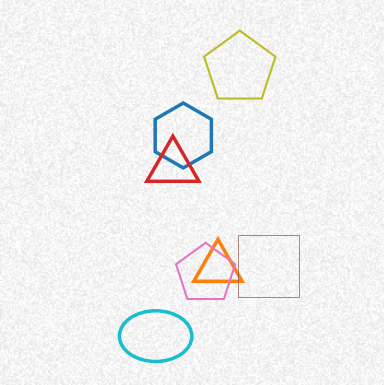[{"shape": "hexagon", "thickness": 2.5, "radius": 0.42, "center": [0.476, 0.648]}, {"shape": "triangle", "thickness": 2.5, "radius": 0.36, "center": [0.566, 0.306]}, {"shape": "triangle", "thickness": 2.5, "radius": 0.39, "center": [0.449, 0.568]}, {"shape": "square", "thickness": 0.5, "radius": 0.4, "center": [0.698, 0.309]}, {"shape": "pentagon", "thickness": 1.5, "radius": 0.4, "center": [0.534, 0.289]}, {"shape": "pentagon", "thickness": 1.5, "radius": 0.49, "center": [0.623, 0.823]}, {"shape": "oval", "thickness": 2.5, "radius": 0.47, "center": [0.404, 0.127]}]